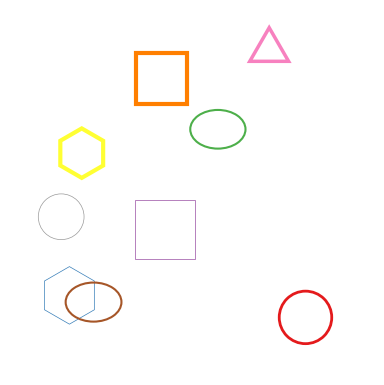[{"shape": "circle", "thickness": 2, "radius": 0.34, "center": [0.793, 0.176]}, {"shape": "hexagon", "thickness": 0.5, "radius": 0.37, "center": [0.18, 0.233]}, {"shape": "oval", "thickness": 1.5, "radius": 0.36, "center": [0.566, 0.664]}, {"shape": "square", "thickness": 0.5, "radius": 0.39, "center": [0.428, 0.404]}, {"shape": "square", "thickness": 3, "radius": 0.33, "center": [0.42, 0.797]}, {"shape": "hexagon", "thickness": 3, "radius": 0.32, "center": [0.212, 0.602]}, {"shape": "oval", "thickness": 1.5, "radius": 0.36, "center": [0.243, 0.215]}, {"shape": "triangle", "thickness": 2.5, "radius": 0.29, "center": [0.699, 0.87]}, {"shape": "circle", "thickness": 0.5, "radius": 0.3, "center": [0.159, 0.437]}]